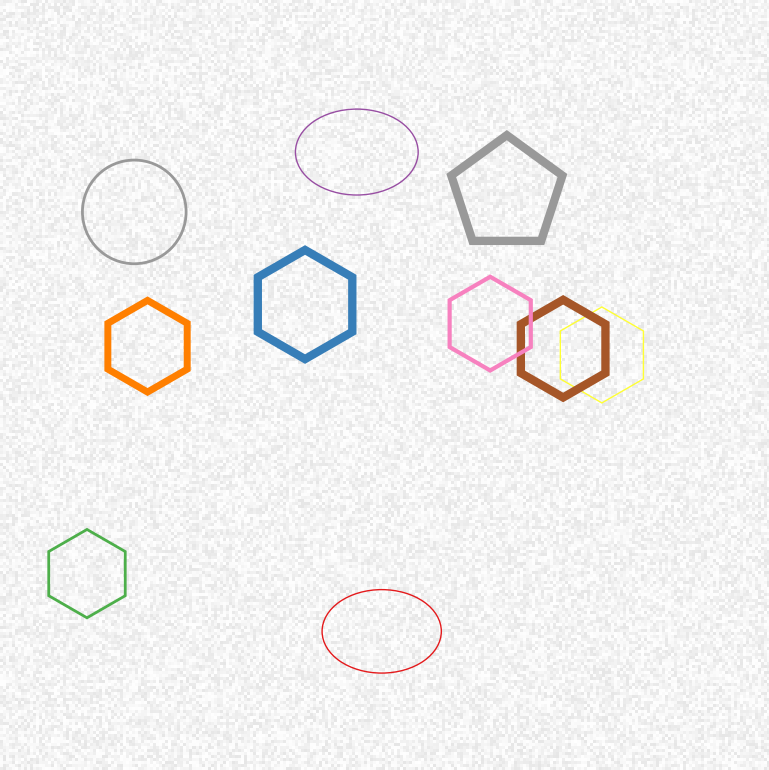[{"shape": "oval", "thickness": 0.5, "radius": 0.39, "center": [0.496, 0.18]}, {"shape": "hexagon", "thickness": 3, "radius": 0.35, "center": [0.396, 0.605]}, {"shape": "hexagon", "thickness": 1, "radius": 0.29, "center": [0.113, 0.255]}, {"shape": "oval", "thickness": 0.5, "radius": 0.4, "center": [0.463, 0.803]}, {"shape": "hexagon", "thickness": 2.5, "radius": 0.3, "center": [0.192, 0.55]}, {"shape": "hexagon", "thickness": 0.5, "radius": 0.31, "center": [0.782, 0.539]}, {"shape": "hexagon", "thickness": 3, "radius": 0.32, "center": [0.731, 0.547]}, {"shape": "hexagon", "thickness": 1.5, "radius": 0.3, "center": [0.637, 0.58]}, {"shape": "circle", "thickness": 1, "radius": 0.34, "center": [0.174, 0.725]}, {"shape": "pentagon", "thickness": 3, "radius": 0.38, "center": [0.658, 0.749]}]